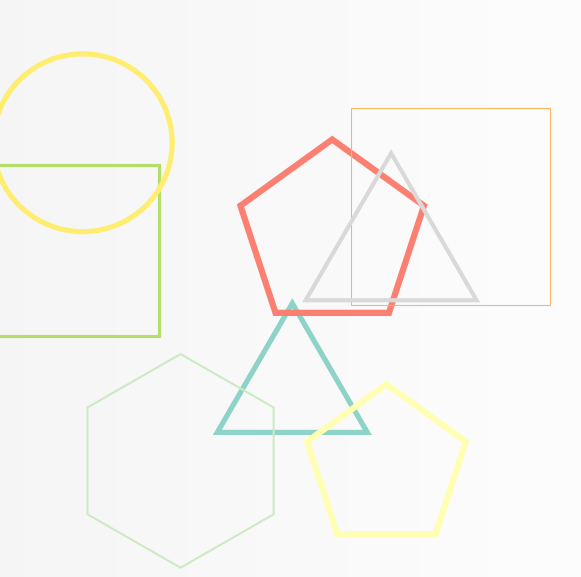[{"shape": "triangle", "thickness": 2.5, "radius": 0.75, "center": [0.503, 0.325]}, {"shape": "pentagon", "thickness": 3, "radius": 0.72, "center": [0.665, 0.19]}, {"shape": "pentagon", "thickness": 3, "radius": 0.83, "center": [0.572, 0.592]}, {"shape": "square", "thickness": 0.5, "radius": 0.86, "center": [0.775, 0.641]}, {"shape": "square", "thickness": 1.5, "radius": 0.74, "center": [0.125, 0.566]}, {"shape": "triangle", "thickness": 2, "radius": 0.85, "center": [0.673, 0.564]}, {"shape": "hexagon", "thickness": 1, "radius": 0.92, "center": [0.311, 0.201]}, {"shape": "circle", "thickness": 2.5, "radius": 0.77, "center": [0.142, 0.752]}]